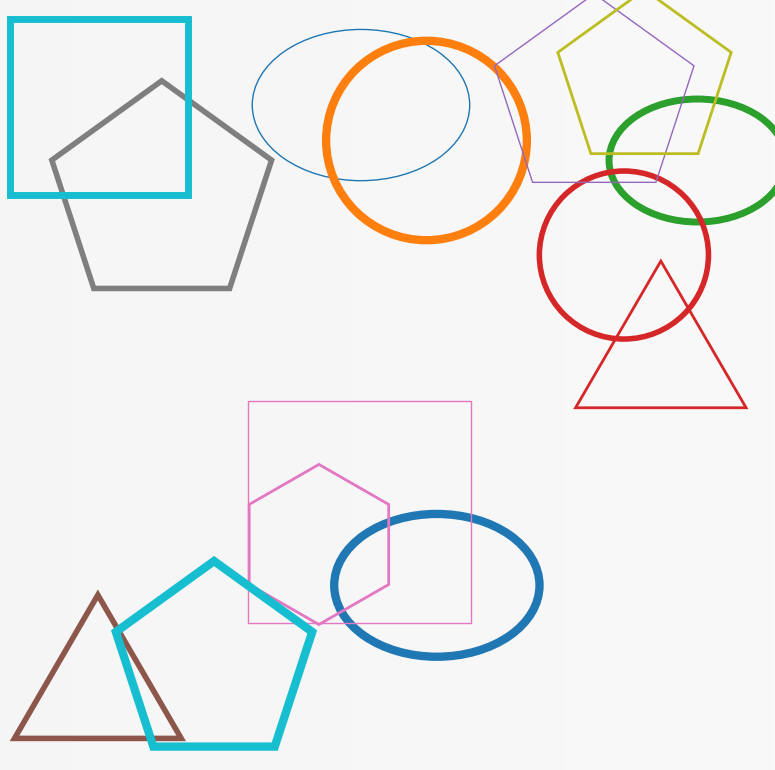[{"shape": "oval", "thickness": 0.5, "radius": 0.7, "center": [0.466, 0.864]}, {"shape": "oval", "thickness": 3, "radius": 0.66, "center": [0.564, 0.24]}, {"shape": "circle", "thickness": 3, "radius": 0.65, "center": [0.55, 0.818]}, {"shape": "oval", "thickness": 2.5, "radius": 0.57, "center": [0.9, 0.792]}, {"shape": "triangle", "thickness": 1, "radius": 0.64, "center": [0.853, 0.534]}, {"shape": "circle", "thickness": 2, "radius": 0.55, "center": [0.805, 0.669]}, {"shape": "pentagon", "thickness": 0.5, "radius": 0.68, "center": [0.767, 0.873]}, {"shape": "triangle", "thickness": 2, "radius": 0.62, "center": [0.126, 0.103]}, {"shape": "hexagon", "thickness": 1, "radius": 0.52, "center": [0.412, 0.293]}, {"shape": "square", "thickness": 0.5, "radius": 0.72, "center": [0.464, 0.335]}, {"shape": "pentagon", "thickness": 2, "radius": 0.75, "center": [0.209, 0.746]}, {"shape": "pentagon", "thickness": 1, "radius": 0.59, "center": [0.832, 0.896]}, {"shape": "pentagon", "thickness": 3, "radius": 0.67, "center": [0.276, 0.138]}, {"shape": "square", "thickness": 2.5, "radius": 0.57, "center": [0.128, 0.861]}]